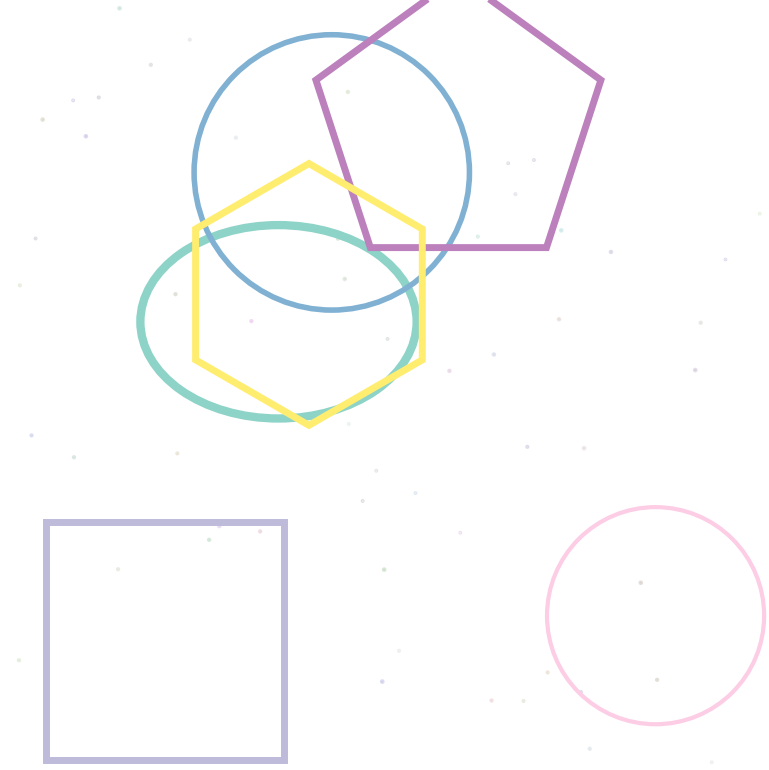[{"shape": "oval", "thickness": 3, "radius": 0.9, "center": [0.362, 0.582]}, {"shape": "square", "thickness": 2.5, "radius": 0.77, "center": [0.214, 0.167]}, {"shape": "circle", "thickness": 2, "radius": 0.89, "center": [0.431, 0.776]}, {"shape": "circle", "thickness": 1.5, "radius": 0.7, "center": [0.851, 0.2]}, {"shape": "pentagon", "thickness": 2.5, "radius": 0.97, "center": [0.595, 0.836]}, {"shape": "hexagon", "thickness": 2.5, "radius": 0.85, "center": [0.401, 0.618]}]